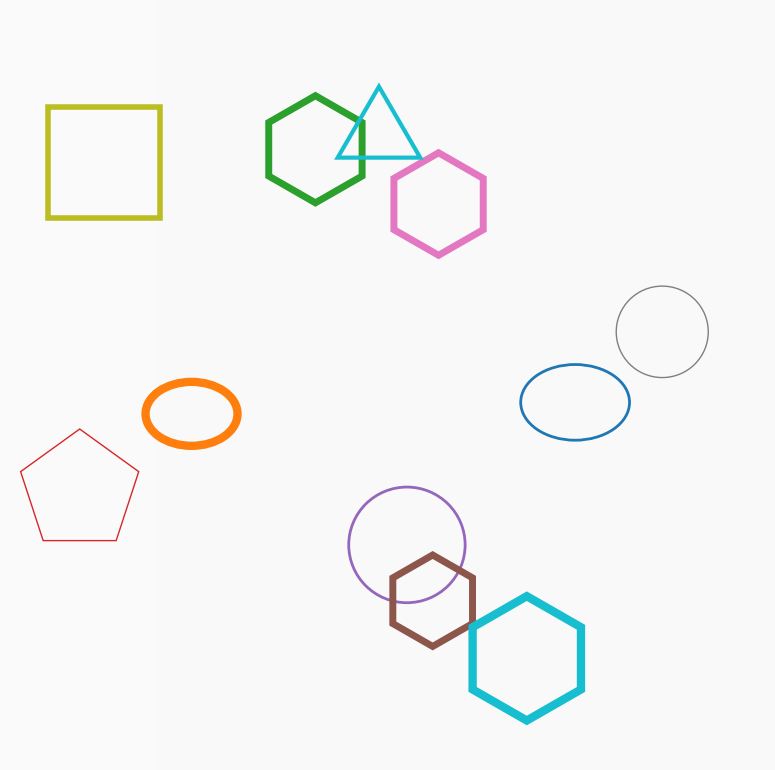[{"shape": "oval", "thickness": 1, "radius": 0.35, "center": [0.742, 0.477]}, {"shape": "oval", "thickness": 3, "radius": 0.3, "center": [0.247, 0.463]}, {"shape": "hexagon", "thickness": 2.5, "radius": 0.35, "center": [0.407, 0.806]}, {"shape": "pentagon", "thickness": 0.5, "radius": 0.4, "center": [0.103, 0.363]}, {"shape": "circle", "thickness": 1, "radius": 0.38, "center": [0.525, 0.292]}, {"shape": "hexagon", "thickness": 2.5, "radius": 0.3, "center": [0.558, 0.22]}, {"shape": "hexagon", "thickness": 2.5, "radius": 0.33, "center": [0.566, 0.735]}, {"shape": "circle", "thickness": 0.5, "radius": 0.3, "center": [0.855, 0.569]}, {"shape": "square", "thickness": 2, "radius": 0.36, "center": [0.134, 0.788]}, {"shape": "triangle", "thickness": 1.5, "radius": 0.31, "center": [0.489, 0.826]}, {"shape": "hexagon", "thickness": 3, "radius": 0.4, "center": [0.68, 0.145]}]